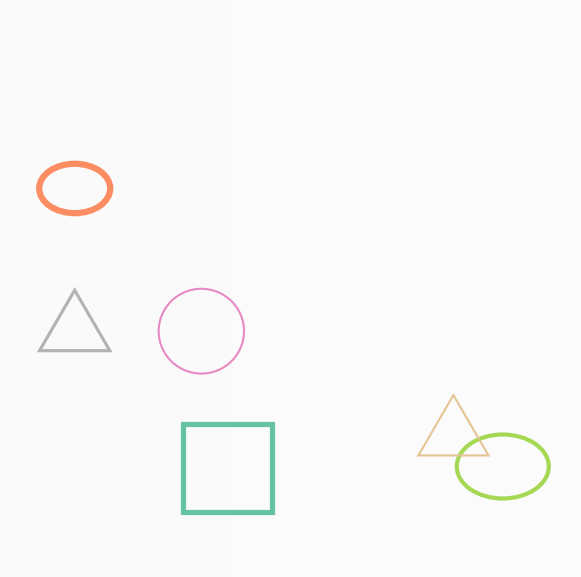[{"shape": "square", "thickness": 2.5, "radius": 0.38, "center": [0.392, 0.188]}, {"shape": "oval", "thickness": 3, "radius": 0.31, "center": [0.129, 0.673]}, {"shape": "circle", "thickness": 1, "radius": 0.37, "center": [0.346, 0.426]}, {"shape": "oval", "thickness": 2, "radius": 0.4, "center": [0.865, 0.191]}, {"shape": "triangle", "thickness": 1, "radius": 0.35, "center": [0.78, 0.245]}, {"shape": "triangle", "thickness": 1.5, "radius": 0.35, "center": [0.128, 0.427]}]